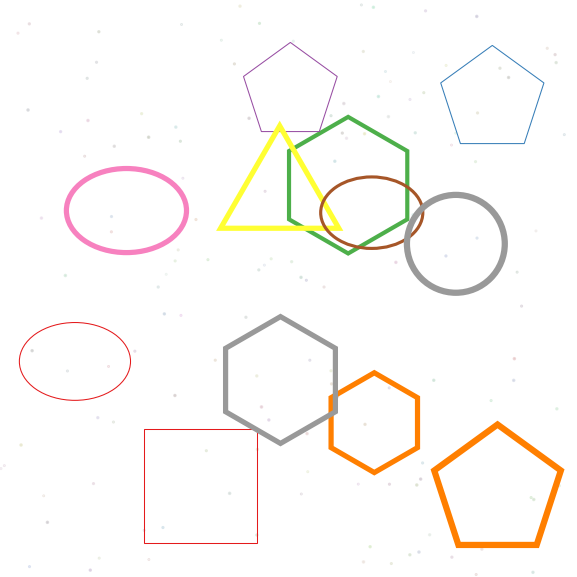[{"shape": "oval", "thickness": 0.5, "radius": 0.48, "center": [0.13, 0.373]}, {"shape": "square", "thickness": 0.5, "radius": 0.49, "center": [0.347, 0.158]}, {"shape": "pentagon", "thickness": 0.5, "radius": 0.47, "center": [0.852, 0.827]}, {"shape": "hexagon", "thickness": 2, "radius": 0.59, "center": [0.603, 0.678]}, {"shape": "pentagon", "thickness": 0.5, "radius": 0.43, "center": [0.503, 0.84]}, {"shape": "hexagon", "thickness": 2.5, "radius": 0.43, "center": [0.648, 0.267]}, {"shape": "pentagon", "thickness": 3, "radius": 0.58, "center": [0.862, 0.149]}, {"shape": "triangle", "thickness": 2.5, "radius": 0.59, "center": [0.484, 0.663]}, {"shape": "oval", "thickness": 1.5, "radius": 0.44, "center": [0.644, 0.631]}, {"shape": "oval", "thickness": 2.5, "radius": 0.52, "center": [0.219, 0.635]}, {"shape": "hexagon", "thickness": 2.5, "radius": 0.55, "center": [0.486, 0.341]}, {"shape": "circle", "thickness": 3, "radius": 0.42, "center": [0.789, 0.577]}]